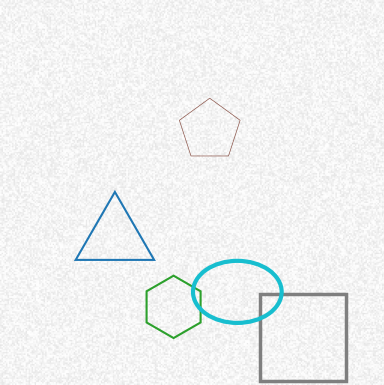[{"shape": "triangle", "thickness": 1.5, "radius": 0.59, "center": [0.298, 0.384]}, {"shape": "hexagon", "thickness": 1.5, "radius": 0.4, "center": [0.451, 0.203]}, {"shape": "pentagon", "thickness": 0.5, "radius": 0.41, "center": [0.545, 0.662]}, {"shape": "square", "thickness": 2.5, "radius": 0.56, "center": [0.787, 0.124]}, {"shape": "oval", "thickness": 3, "radius": 0.58, "center": [0.616, 0.242]}]